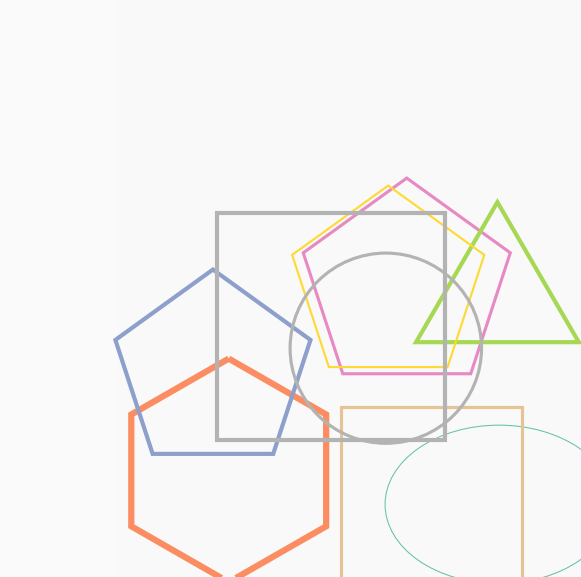[{"shape": "oval", "thickness": 0.5, "radius": 0.98, "center": [0.858, 0.126]}, {"shape": "hexagon", "thickness": 3, "radius": 0.97, "center": [0.394, 0.185]}, {"shape": "pentagon", "thickness": 2, "radius": 0.88, "center": [0.366, 0.356]}, {"shape": "pentagon", "thickness": 1.5, "radius": 0.94, "center": [0.7, 0.503]}, {"shape": "triangle", "thickness": 2, "radius": 0.81, "center": [0.856, 0.487]}, {"shape": "pentagon", "thickness": 1, "radius": 0.87, "center": [0.668, 0.504]}, {"shape": "square", "thickness": 1.5, "radius": 0.78, "center": [0.742, 0.14]}, {"shape": "square", "thickness": 2, "radius": 0.98, "center": [0.569, 0.433]}, {"shape": "circle", "thickness": 1.5, "radius": 0.82, "center": [0.664, 0.396]}]